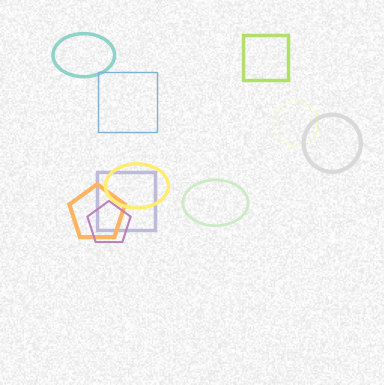[{"shape": "oval", "thickness": 2.5, "radius": 0.4, "center": [0.218, 0.857]}, {"shape": "hexagon", "thickness": 0.5, "radius": 0.32, "center": [0.767, 0.68]}, {"shape": "square", "thickness": 2.5, "radius": 0.38, "center": [0.327, 0.478]}, {"shape": "square", "thickness": 1, "radius": 0.39, "center": [0.331, 0.735]}, {"shape": "pentagon", "thickness": 3, "radius": 0.38, "center": [0.252, 0.446]}, {"shape": "square", "thickness": 2.5, "radius": 0.29, "center": [0.69, 0.851]}, {"shape": "circle", "thickness": 3, "radius": 0.37, "center": [0.863, 0.628]}, {"shape": "pentagon", "thickness": 1.5, "radius": 0.3, "center": [0.283, 0.419]}, {"shape": "oval", "thickness": 2, "radius": 0.42, "center": [0.56, 0.473]}, {"shape": "oval", "thickness": 2.5, "radius": 0.41, "center": [0.356, 0.517]}]